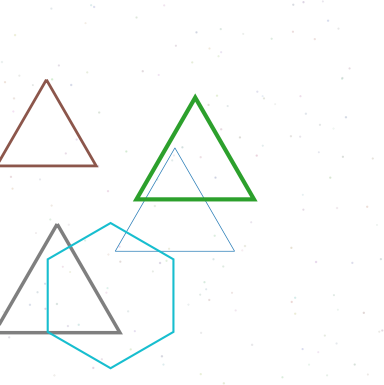[{"shape": "triangle", "thickness": 0.5, "radius": 0.9, "center": [0.454, 0.437]}, {"shape": "triangle", "thickness": 3, "radius": 0.88, "center": [0.507, 0.57]}, {"shape": "triangle", "thickness": 2, "radius": 0.75, "center": [0.121, 0.644]}, {"shape": "triangle", "thickness": 2.5, "radius": 0.94, "center": [0.149, 0.23]}, {"shape": "hexagon", "thickness": 1.5, "radius": 0.94, "center": [0.287, 0.232]}]